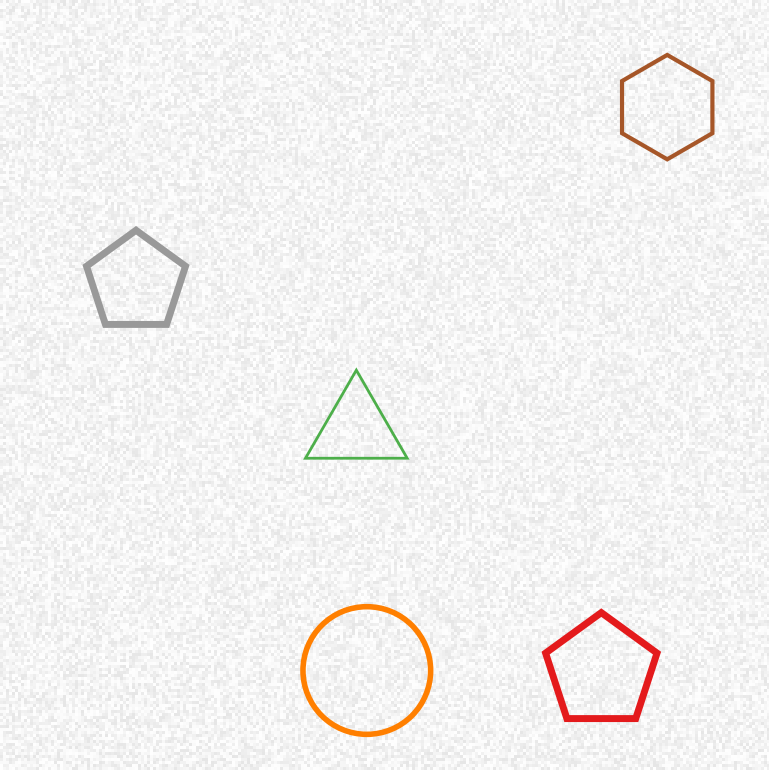[{"shape": "pentagon", "thickness": 2.5, "radius": 0.38, "center": [0.781, 0.128]}, {"shape": "triangle", "thickness": 1, "radius": 0.38, "center": [0.463, 0.443]}, {"shape": "circle", "thickness": 2, "radius": 0.41, "center": [0.476, 0.129]}, {"shape": "hexagon", "thickness": 1.5, "radius": 0.34, "center": [0.867, 0.861]}, {"shape": "pentagon", "thickness": 2.5, "radius": 0.34, "center": [0.177, 0.633]}]